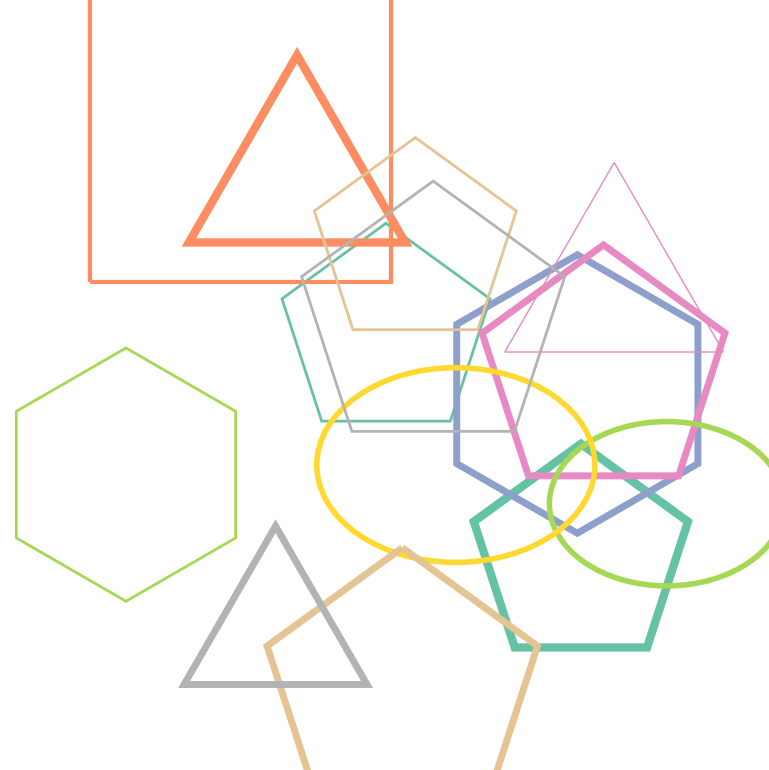[{"shape": "pentagon", "thickness": 3, "radius": 0.73, "center": [0.754, 0.277]}, {"shape": "pentagon", "thickness": 1, "radius": 0.71, "center": [0.501, 0.568]}, {"shape": "triangle", "thickness": 3, "radius": 0.81, "center": [0.386, 0.766]}, {"shape": "square", "thickness": 1.5, "radius": 0.98, "center": [0.313, 0.829]}, {"shape": "hexagon", "thickness": 2.5, "radius": 0.9, "center": [0.75, 0.488]}, {"shape": "pentagon", "thickness": 2.5, "radius": 0.83, "center": [0.784, 0.516]}, {"shape": "triangle", "thickness": 0.5, "radius": 0.82, "center": [0.798, 0.625]}, {"shape": "hexagon", "thickness": 1, "radius": 0.82, "center": [0.164, 0.384]}, {"shape": "oval", "thickness": 2, "radius": 0.76, "center": [0.866, 0.346]}, {"shape": "oval", "thickness": 2, "radius": 0.9, "center": [0.592, 0.396]}, {"shape": "pentagon", "thickness": 2.5, "radius": 0.92, "center": [0.522, 0.104]}, {"shape": "pentagon", "thickness": 1, "radius": 0.69, "center": [0.539, 0.683]}, {"shape": "triangle", "thickness": 2.5, "radius": 0.69, "center": [0.358, 0.18]}, {"shape": "pentagon", "thickness": 1, "radius": 0.9, "center": [0.563, 0.585]}]